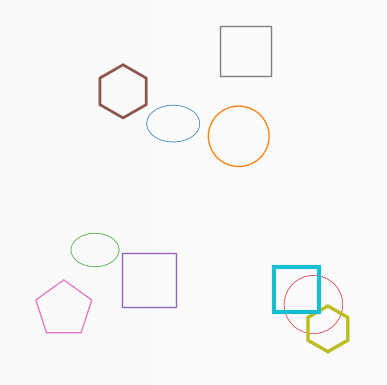[{"shape": "oval", "thickness": 0.5, "radius": 0.34, "center": [0.447, 0.679]}, {"shape": "circle", "thickness": 1, "radius": 0.39, "center": [0.616, 0.646]}, {"shape": "oval", "thickness": 0.5, "radius": 0.31, "center": [0.245, 0.351]}, {"shape": "circle", "thickness": 0.5, "radius": 0.38, "center": [0.809, 0.209]}, {"shape": "square", "thickness": 1, "radius": 0.35, "center": [0.384, 0.273]}, {"shape": "hexagon", "thickness": 2, "radius": 0.34, "center": [0.318, 0.763]}, {"shape": "pentagon", "thickness": 1, "radius": 0.38, "center": [0.165, 0.197]}, {"shape": "square", "thickness": 1, "radius": 0.33, "center": [0.633, 0.867]}, {"shape": "hexagon", "thickness": 2.5, "radius": 0.3, "center": [0.846, 0.146]}, {"shape": "square", "thickness": 3, "radius": 0.29, "center": [0.765, 0.248]}]